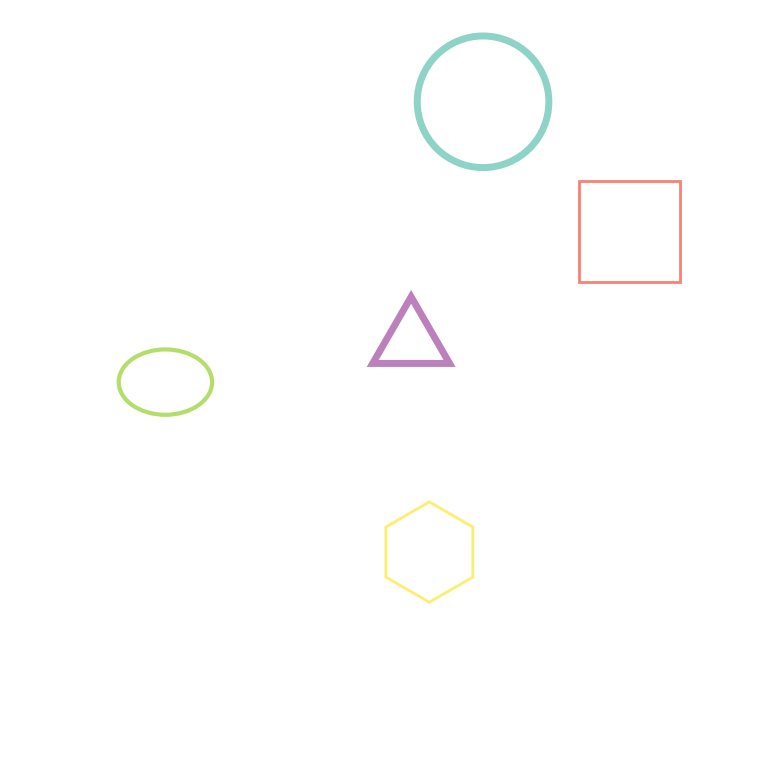[{"shape": "circle", "thickness": 2.5, "radius": 0.43, "center": [0.627, 0.868]}, {"shape": "square", "thickness": 1, "radius": 0.33, "center": [0.818, 0.7]}, {"shape": "oval", "thickness": 1.5, "radius": 0.3, "center": [0.215, 0.504]}, {"shape": "triangle", "thickness": 2.5, "radius": 0.29, "center": [0.534, 0.557]}, {"shape": "hexagon", "thickness": 1, "radius": 0.33, "center": [0.558, 0.283]}]